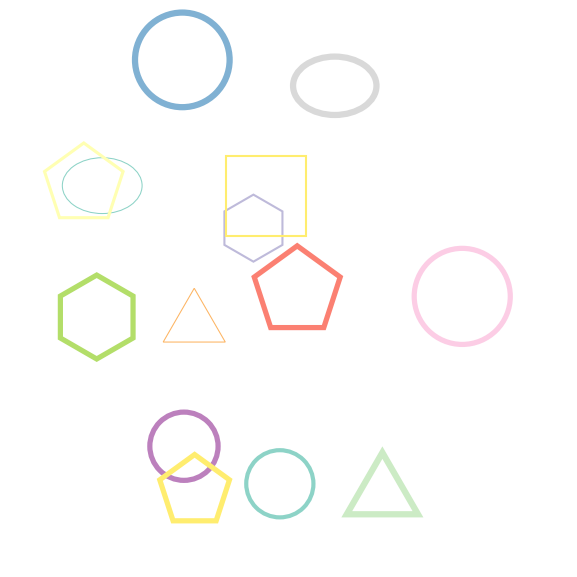[{"shape": "circle", "thickness": 2, "radius": 0.29, "center": [0.485, 0.161]}, {"shape": "oval", "thickness": 0.5, "radius": 0.35, "center": [0.177, 0.678]}, {"shape": "pentagon", "thickness": 1.5, "radius": 0.36, "center": [0.145, 0.68]}, {"shape": "hexagon", "thickness": 1, "radius": 0.29, "center": [0.439, 0.604]}, {"shape": "pentagon", "thickness": 2.5, "radius": 0.39, "center": [0.515, 0.495]}, {"shape": "circle", "thickness": 3, "radius": 0.41, "center": [0.316, 0.895]}, {"shape": "triangle", "thickness": 0.5, "radius": 0.31, "center": [0.336, 0.438]}, {"shape": "hexagon", "thickness": 2.5, "radius": 0.36, "center": [0.167, 0.45]}, {"shape": "circle", "thickness": 2.5, "radius": 0.42, "center": [0.8, 0.486]}, {"shape": "oval", "thickness": 3, "radius": 0.36, "center": [0.58, 0.851]}, {"shape": "circle", "thickness": 2.5, "radius": 0.3, "center": [0.319, 0.226]}, {"shape": "triangle", "thickness": 3, "radius": 0.36, "center": [0.662, 0.144]}, {"shape": "square", "thickness": 1, "radius": 0.35, "center": [0.461, 0.66]}, {"shape": "pentagon", "thickness": 2.5, "radius": 0.32, "center": [0.337, 0.149]}]